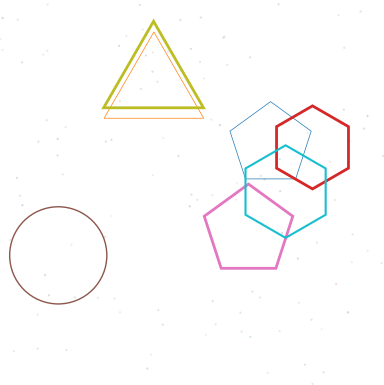[{"shape": "pentagon", "thickness": 0.5, "radius": 0.55, "center": [0.703, 0.625]}, {"shape": "triangle", "thickness": 0.5, "radius": 0.75, "center": [0.4, 0.768]}, {"shape": "hexagon", "thickness": 2, "radius": 0.54, "center": [0.812, 0.617]}, {"shape": "circle", "thickness": 1, "radius": 0.63, "center": [0.151, 0.337]}, {"shape": "pentagon", "thickness": 2, "radius": 0.6, "center": [0.646, 0.401]}, {"shape": "triangle", "thickness": 2, "radius": 0.75, "center": [0.399, 0.795]}, {"shape": "hexagon", "thickness": 1.5, "radius": 0.6, "center": [0.742, 0.502]}]